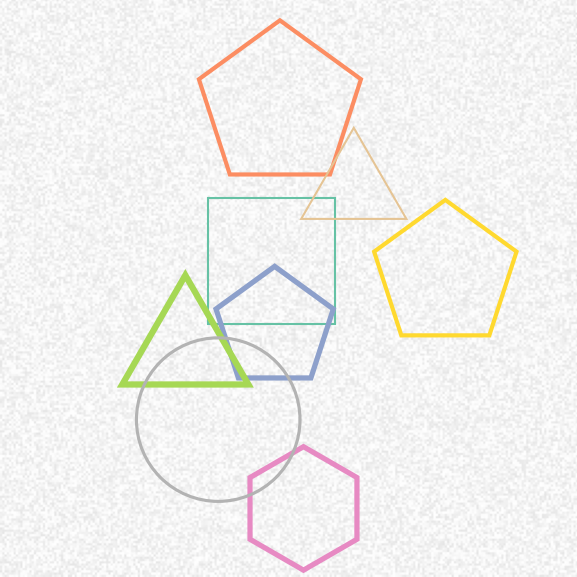[{"shape": "square", "thickness": 1, "radius": 0.55, "center": [0.47, 0.547]}, {"shape": "pentagon", "thickness": 2, "radius": 0.74, "center": [0.485, 0.816]}, {"shape": "pentagon", "thickness": 2.5, "radius": 0.53, "center": [0.476, 0.431]}, {"shape": "hexagon", "thickness": 2.5, "radius": 0.53, "center": [0.526, 0.119]}, {"shape": "triangle", "thickness": 3, "radius": 0.63, "center": [0.321, 0.396]}, {"shape": "pentagon", "thickness": 2, "radius": 0.65, "center": [0.771, 0.523]}, {"shape": "triangle", "thickness": 1, "radius": 0.53, "center": [0.613, 0.673]}, {"shape": "circle", "thickness": 1.5, "radius": 0.71, "center": [0.378, 0.273]}]